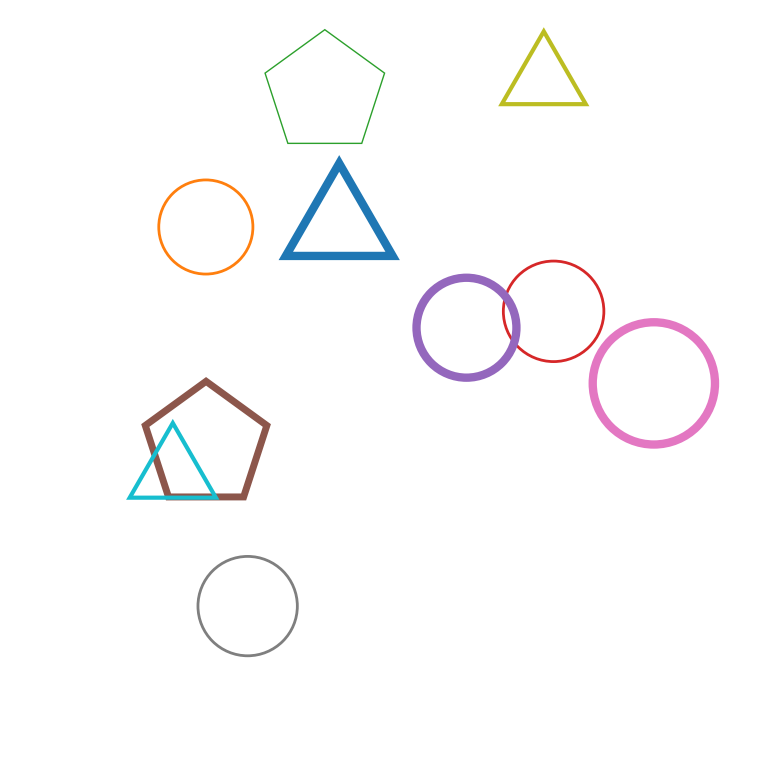[{"shape": "triangle", "thickness": 3, "radius": 0.4, "center": [0.441, 0.708]}, {"shape": "circle", "thickness": 1, "radius": 0.31, "center": [0.267, 0.705]}, {"shape": "pentagon", "thickness": 0.5, "radius": 0.41, "center": [0.422, 0.88]}, {"shape": "circle", "thickness": 1, "radius": 0.33, "center": [0.719, 0.596]}, {"shape": "circle", "thickness": 3, "radius": 0.32, "center": [0.606, 0.574]}, {"shape": "pentagon", "thickness": 2.5, "radius": 0.41, "center": [0.268, 0.422]}, {"shape": "circle", "thickness": 3, "radius": 0.4, "center": [0.849, 0.502]}, {"shape": "circle", "thickness": 1, "radius": 0.32, "center": [0.322, 0.213]}, {"shape": "triangle", "thickness": 1.5, "radius": 0.31, "center": [0.706, 0.896]}, {"shape": "triangle", "thickness": 1.5, "radius": 0.32, "center": [0.224, 0.386]}]